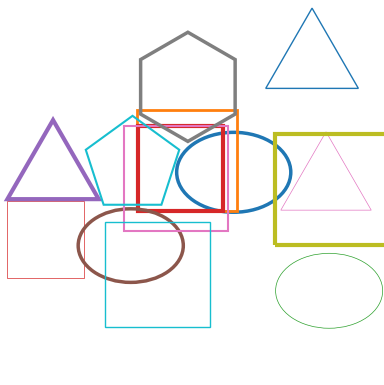[{"shape": "triangle", "thickness": 1, "radius": 0.69, "center": [0.811, 0.84]}, {"shape": "oval", "thickness": 2.5, "radius": 0.74, "center": [0.607, 0.553]}, {"shape": "square", "thickness": 2, "radius": 0.65, "center": [0.486, 0.583]}, {"shape": "oval", "thickness": 0.5, "radius": 0.7, "center": [0.855, 0.245]}, {"shape": "square", "thickness": 0.5, "radius": 0.5, "center": [0.118, 0.378]}, {"shape": "square", "thickness": 3, "radius": 0.55, "center": [0.468, 0.562]}, {"shape": "triangle", "thickness": 3, "radius": 0.68, "center": [0.138, 0.551]}, {"shape": "oval", "thickness": 2.5, "radius": 0.68, "center": [0.34, 0.362]}, {"shape": "square", "thickness": 1.5, "radius": 0.68, "center": [0.457, 0.536]}, {"shape": "triangle", "thickness": 0.5, "radius": 0.68, "center": [0.847, 0.522]}, {"shape": "hexagon", "thickness": 2.5, "radius": 0.71, "center": [0.488, 0.774]}, {"shape": "square", "thickness": 3, "radius": 0.72, "center": [0.857, 0.507]}, {"shape": "square", "thickness": 1, "radius": 0.68, "center": [0.41, 0.286]}, {"shape": "pentagon", "thickness": 1.5, "radius": 0.64, "center": [0.344, 0.571]}]